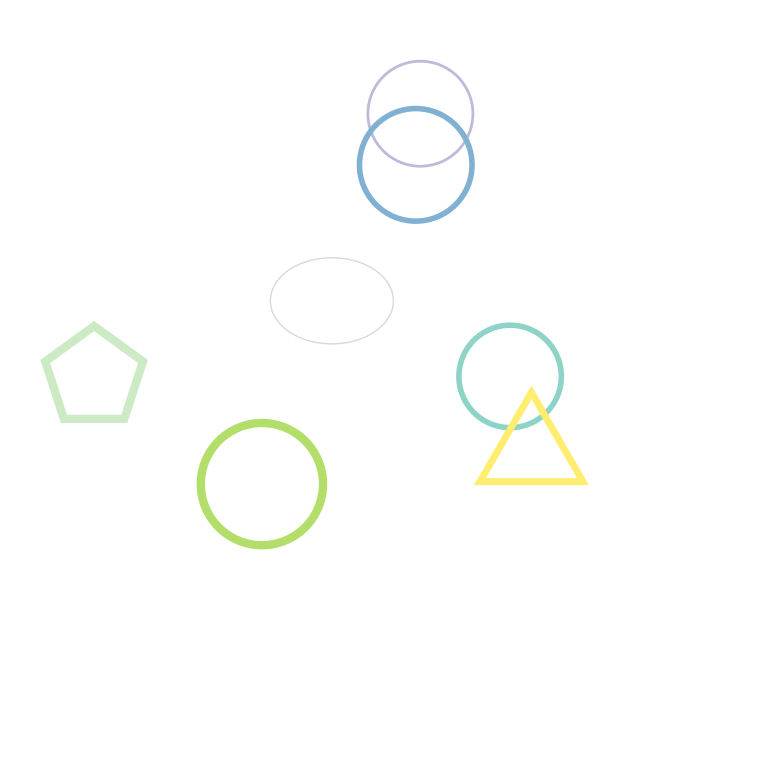[{"shape": "circle", "thickness": 2, "radius": 0.33, "center": [0.662, 0.511]}, {"shape": "circle", "thickness": 1, "radius": 0.34, "center": [0.546, 0.852]}, {"shape": "circle", "thickness": 2, "radius": 0.37, "center": [0.54, 0.786]}, {"shape": "circle", "thickness": 3, "radius": 0.4, "center": [0.34, 0.371]}, {"shape": "oval", "thickness": 0.5, "radius": 0.4, "center": [0.431, 0.609]}, {"shape": "pentagon", "thickness": 3, "radius": 0.33, "center": [0.122, 0.51]}, {"shape": "triangle", "thickness": 2.5, "radius": 0.39, "center": [0.69, 0.413]}]